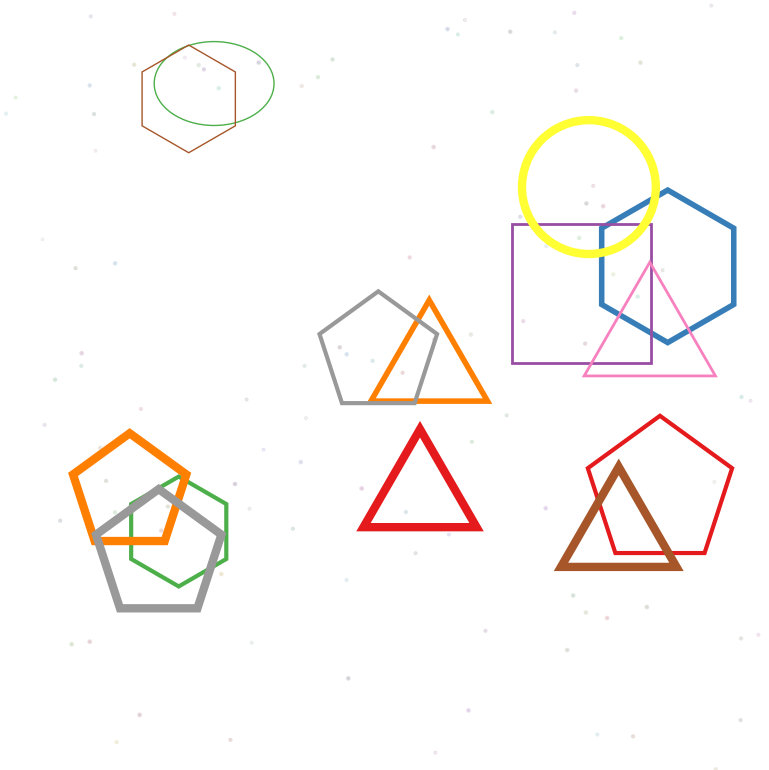[{"shape": "triangle", "thickness": 3, "radius": 0.42, "center": [0.545, 0.358]}, {"shape": "pentagon", "thickness": 1.5, "radius": 0.49, "center": [0.857, 0.361]}, {"shape": "hexagon", "thickness": 2, "radius": 0.5, "center": [0.867, 0.654]}, {"shape": "oval", "thickness": 0.5, "radius": 0.39, "center": [0.278, 0.892]}, {"shape": "hexagon", "thickness": 1.5, "radius": 0.36, "center": [0.232, 0.31]}, {"shape": "square", "thickness": 1, "radius": 0.45, "center": [0.756, 0.619]}, {"shape": "triangle", "thickness": 2, "radius": 0.44, "center": [0.557, 0.523]}, {"shape": "pentagon", "thickness": 3, "radius": 0.39, "center": [0.168, 0.36]}, {"shape": "circle", "thickness": 3, "radius": 0.43, "center": [0.765, 0.757]}, {"shape": "hexagon", "thickness": 0.5, "radius": 0.35, "center": [0.245, 0.872]}, {"shape": "triangle", "thickness": 3, "radius": 0.43, "center": [0.804, 0.307]}, {"shape": "triangle", "thickness": 1, "radius": 0.49, "center": [0.844, 0.561]}, {"shape": "pentagon", "thickness": 3, "radius": 0.43, "center": [0.206, 0.279]}, {"shape": "pentagon", "thickness": 1.5, "radius": 0.4, "center": [0.491, 0.541]}]